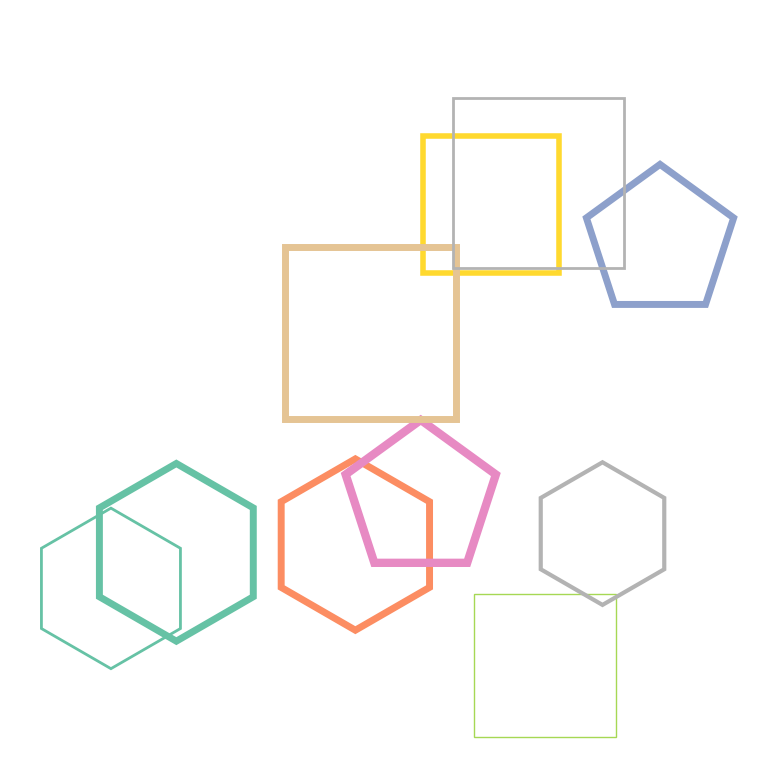[{"shape": "hexagon", "thickness": 1, "radius": 0.52, "center": [0.144, 0.236]}, {"shape": "hexagon", "thickness": 2.5, "radius": 0.58, "center": [0.229, 0.283]}, {"shape": "hexagon", "thickness": 2.5, "radius": 0.56, "center": [0.462, 0.293]}, {"shape": "pentagon", "thickness": 2.5, "radius": 0.5, "center": [0.857, 0.686]}, {"shape": "pentagon", "thickness": 3, "radius": 0.51, "center": [0.546, 0.352]}, {"shape": "square", "thickness": 0.5, "radius": 0.46, "center": [0.708, 0.136]}, {"shape": "square", "thickness": 2, "radius": 0.44, "center": [0.638, 0.734]}, {"shape": "square", "thickness": 2.5, "radius": 0.56, "center": [0.481, 0.568]}, {"shape": "hexagon", "thickness": 1.5, "radius": 0.46, "center": [0.782, 0.307]}, {"shape": "square", "thickness": 1, "radius": 0.55, "center": [0.699, 0.762]}]